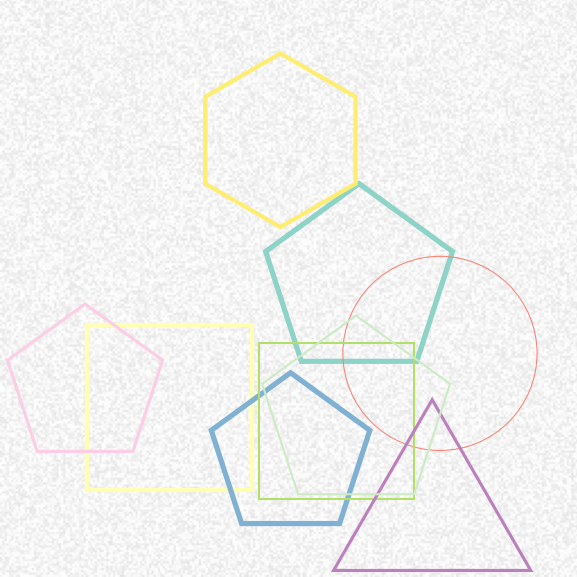[{"shape": "pentagon", "thickness": 2.5, "radius": 0.85, "center": [0.622, 0.511]}, {"shape": "square", "thickness": 2, "radius": 0.71, "center": [0.294, 0.294]}, {"shape": "circle", "thickness": 0.5, "radius": 0.84, "center": [0.762, 0.387]}, {"shape": "pentagon", "thickness": 2.5, "radius": 0.72, "center": [0.503, 0.209]}, {"shape": "square", "thickness": 1, "radius": 0.67, "center": [0.583, 0.271]}, {"shape": "pentagon", "thickness": 1.5, "radius": 0.71, "center": [0.147, 0.332]}, {"shape": "triangle", "thickness": 1.5, "radius": 0.99, "center": [0.748, 0.11]}, {"shape": "pentagon", "thickness": 1, "radius": 0.85, "center": [0.617, 0.282]}, {"shape": "hexagon", "thickness": 2, "radius": 0.75, "center": [0.486, 0.756]}]